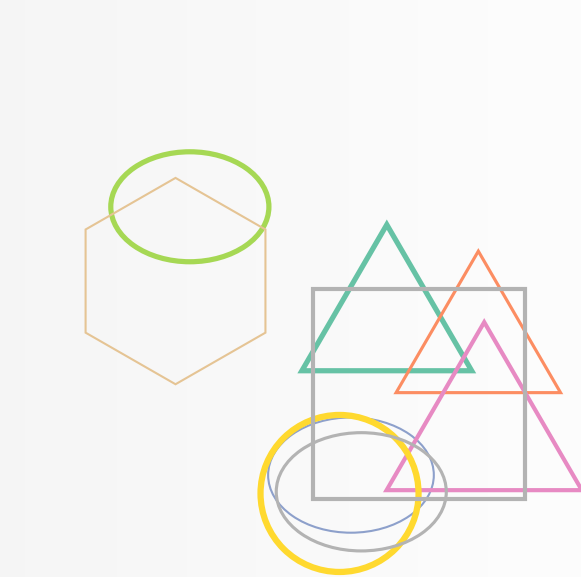[{"shape": "triangle", "thickness": 2.5, "radius": 0.84, "center": [0.665, 0.441]}, {"shape": "triangle", "thickness": 1.5, "radius": 0.82, "center": [0.823, 0.401]}, {"shape": "oval", "thickness": 1, "radius": 0.71, "center": [0.604, 0.176]}, {"shape": "triangle", "thickness": 2, "radius": 0.97, "center": [0.833, 0.247]}, {"shape": "oval", "thickness": 2.5, "radius": 0.68, "center": [0.327, 0.641]}, {"shape": "circle", "thickness": 3, "radius": 0.68, "center": [0.584, 0.145]}, {"shape": "hexagon", "thickness": 1, "radius": 0.89, "center": [0.302, 0.512]}, {"shape": "square", "thickness": 2, "radius": 0.91, "center": [0.721, 0.317]}, {"shape": "oval", "thickness": 1.5, "radius": 0.73, "center": [0.622, 0.148]}]